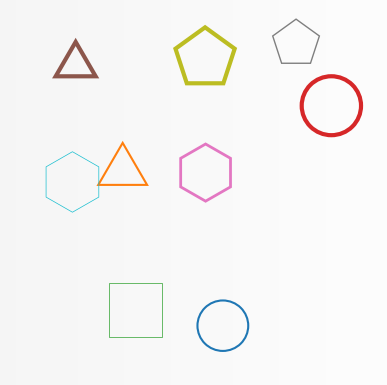[{"shape": "circle", "thickness": 1.5, "radius": 0.33, "center": [0.575, 0.154]}, {"shape": "triangle", "thickness": 1.5, "radius": 0.36, "center": [0.317, 0.556]}, {"shape": "square", "thickness": 0.5, "radius": 0.35, "center": [0.35, 0.195]}, {"shape": "circle", "thickness": 3, "radius": 0.38, "center": [0.855, 0.725]}, {"shape": "triangle", "thickness": 3, "radius": 0.3, "center": [0.195, 0.832]}, {"shape": "hexagon", "thickness": 2, "radius": 0.37, "center": [0.531, 0.552]}, {"shape": "pentagon", "thickness": 1, "radius": 0.32, "center": [0.764, 0.887]}, {"shape": "pentagon", "thickness": 3, "radius": 0.4, "center": [0.529, 0.849]}, {"shape": "hexagon", "thickness": 0.5, "radius": 0.39, "center": [0.187, 0.527]}]